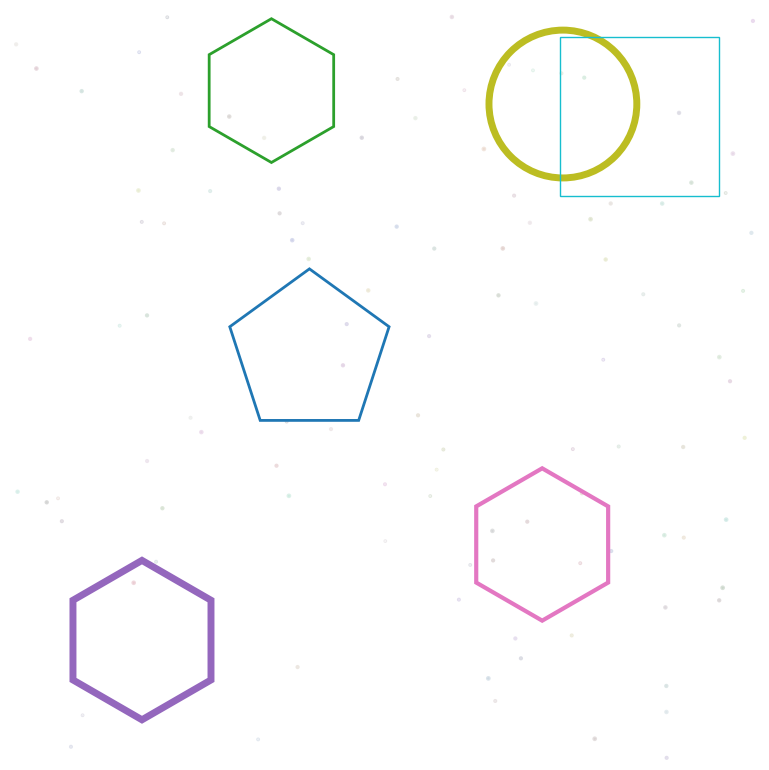[{"shape": "pentagon", "thickness": 1, "radius": 0.54, "center": [0.402, 0.542]}, {"shape": "hexagon", "thickness": 1, "radius": 0.47, "center": [0.353, 0.882]}, {"shape": "hexagon", "thickness": 2.5, "radius": 0.52, "center": [0.184, 0.169]}, {"shape": "hexagon", "thickness": 1.5, "radius": 0.49, "center": [0.704, 0.293]}, {"shape": "circle", "thickness": 2.5, "radius": 0.48, "center": [0.731, 0.865]}, {"shape": "square", "thickness": 0.5, "radius": 0.52, "center": [0.831, 0.848]}]